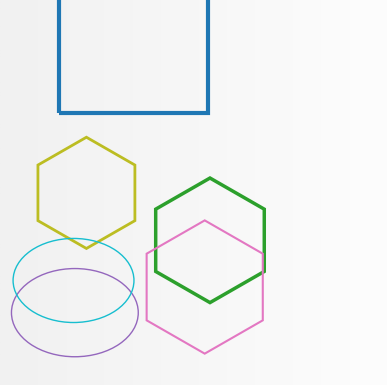[{"shape": "square", "thickness": 3, "radius": 0.96, "center": [0.344, 0.9]}, {"shape": "hexagon", "thickness": 2.5, "radius": 0.81, "center": [0.542, 0.376]}, {"shape": "oval", "thickness": 1, "radius": 0.82, "center": [0.193, 0.188]}, {"shape": "hexagon", "thickness": 1.5, "radius": 0.87, "center": [0.528, 0.254]}, {"shape": "hexagon", "thickness": 2, "radius": 0.72, "center": [0.223, 0.499]}, {"shape": "oval", "thickness": 1, "radius": 0.78, "center": [0.19, 0.271]}]